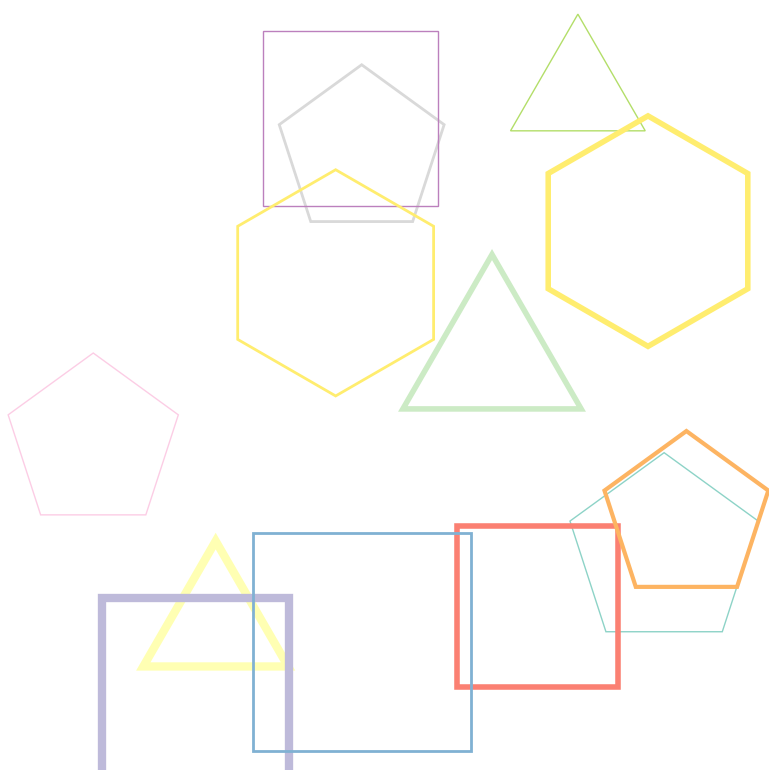[{"shape": "pentagon", "thickness": 0.5, "radius": 0.64, "center": [0.862, 0.284]}, {"shape": "triangle", "thickness": 3, "radius": 0.54, "center": [0.28, 0.189]}, {"shape": "square", "thickness": 3, "radius": 0.61, "center": [0.254, 0.101]}, {"shape": "square", "thickness": 2, "radius": 0.52, "center": [0.698, 0.212]}, {"shape": "square", "thickness": 1, "radius": 0.71, "center": [0.47, 0.166]}, {"shape": "pentagon", "thickness": 1.5, "radius": 0.56, "center": [0.891, 0.328]}, {"shape": "triangle", "thickness": 0.5, "radius": 0.51, "center": [0.75, 0.881]}, {"shape": "pentagon", "thickness": 0.5, "radius": 0.58, "center": [0.121, 0.425]}, {"shape": "pentagon", "thickness": 1, "radius": 0.56, "center": [0.47, 0.803]}, {"shape": "square", "thickness": 0.5, "radius": 0.57, "center": [0.455, 0.846]}, {"shape": "triangle", "thickness": 2, "radius": 0.67, "center": [0.639, 0.536]}, {"shape": "hexagon", "thickness": 1, "radius": 0.73, "center": [0.436, 0.633]}, {"shape": "hexagon", "thickness": 2, "radius": 0.75, "center": [0.842, 0.7]}]